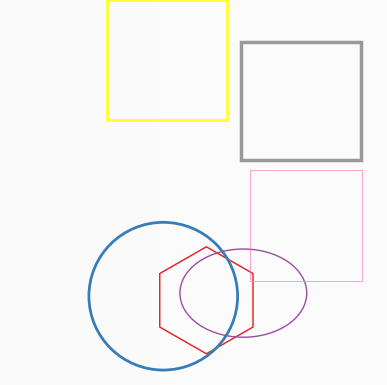[{"shape": "hexagon", "thickness": 1, "radius": 0.69, "center": [0.533, 0.22]}, {"shape": "circle", "thickness": 2, "radius": 0.96, "center": [0.421, 0.231]}, {"shape": "oval", "thickness": 1, "radius": 0.82, "center": [0.628, 0.239]}, {"shape": "square", "thickness": 2, "radius": 0.78, "center": [0.431, 0.845]}, {"shape": "square", "thickness": 0.5, "radius": 0.72, "center": [0.79, 0.413]}, {"shape": "square", "thickness": 2.5, "radius": 0.77, "center": [0.777, 0.738]}]